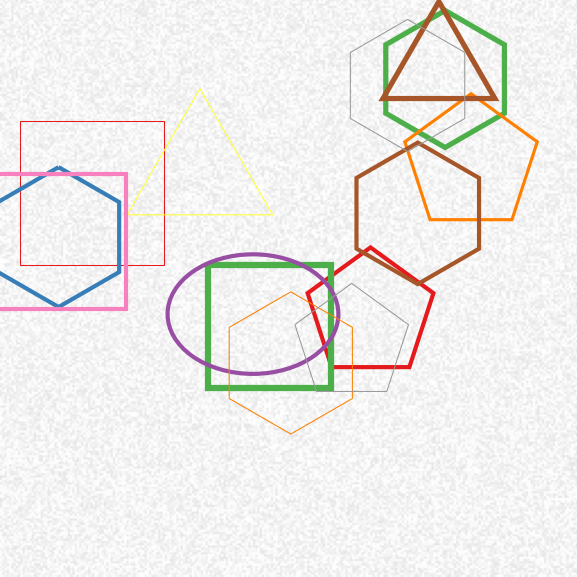[{"shape": "pentagon", "thickness": 2, "radius": 0.57, "center": [0.642, 0.456]}, {"shape": "square", "thickness": 0.5, "radius": 0.62, "center": [0.159, 0.665]}, {"shape": "hexagon", "thickness": 2, "radius": 0.61, "center": [0.101, 0.589]}, {"shape": "square", "thickness": 3, "radius": 0.53, "center": [0.466, 0.434]}, {"shape": "hexagon", "thickness": 2.5, "radius": 0.59, "center": [0.771, 0.862]}, {"shape": "oval", "thickness": 2, "radius": 0.74, "center": [0.438, 0.455]}, {"shape": "hexagon", "thickness": 0.5, "radius": 0.62, "center": [0.504, 0.371]}, {"shape": "pentagon", "thickness": 1.5, "radius": 0.6, "center": [0.816, 0.716]}, {"shape": "triangle", "thickness": 0.5, "radius": 0.73, "center": [0.346, 0.7]}, {"shape": "triangle", "thickness": 2.5, "radius": 0.56, "center": [0.76, 0.884]}, {"shape": "hexagon", "thickness": 2, "radius": 0.61, "center": [0.723, 0.63]}, {"shape": "square", "thickness": 2, "radius": 0.59, "center": [0.101, 0.582]}, {"shape": "pentagon", "thickness": 0.5, "radius": 0.52, "center": [0.609, 0.405]}, {"shape": "hexagon", "thickness": 0.5, "radius": 0.57, "center": [0.706, 0.851]}]